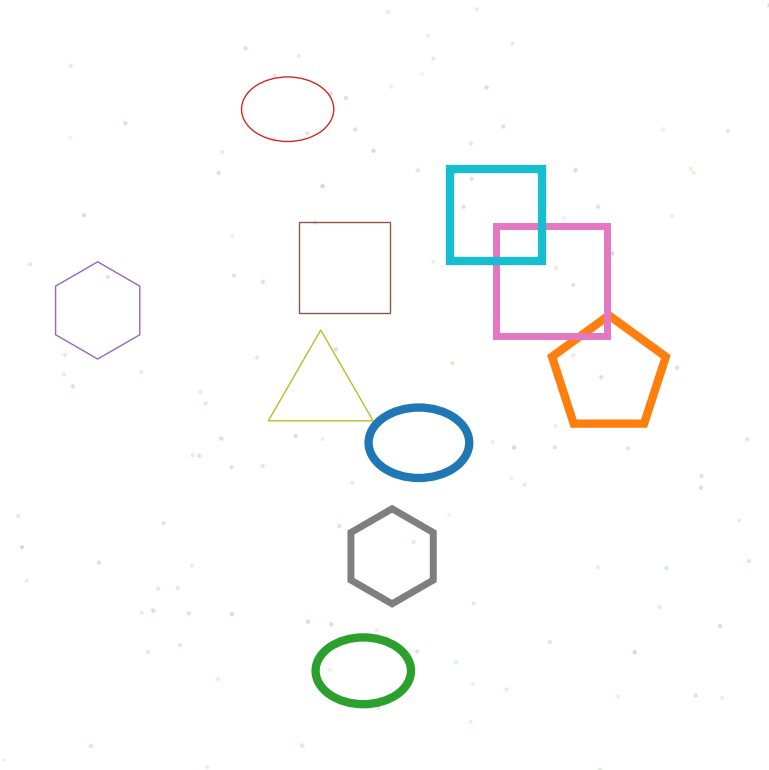[{"shape": "oval", "thickness": 3, "radius": 0.33, "center": [0.544, 0.425]}, {"shape": "pentagon", "thickness": 3, "radius": 0.39, "center": [0.791, 0.513]}, {"shape": "oval", "thickness": 3, "radius": 0.31, "center": [0.472, 0.129]}, {"shape": "oval", "thickness": 0.5, "radius": 0.3, "center": [0.374, 0.858]}, {"shape": "hexagon", "thickness": 0.5, "radius": 0.32, "center": [0.127, 0.597]}, {"shape": "square", "thickness": 0.5, "radius": 0.29, "center": [0.447, 0.652]}, {"shape": "square", "thickness": 2.5, "radius": 0.36, "center": [0.717, 0.635]}, {"shape": "hexagon", "thickness": 2.5, "radius": 0.31, "center": [0.509, 0.278]}, {"shape": "triangle", "thickness": 0.5, "radius": 0.39, "center": [0.417, 0.493]}, {"shape": "square", "thickness": 3, "radius": 0.3, "center": [0.644, 0.721]}]